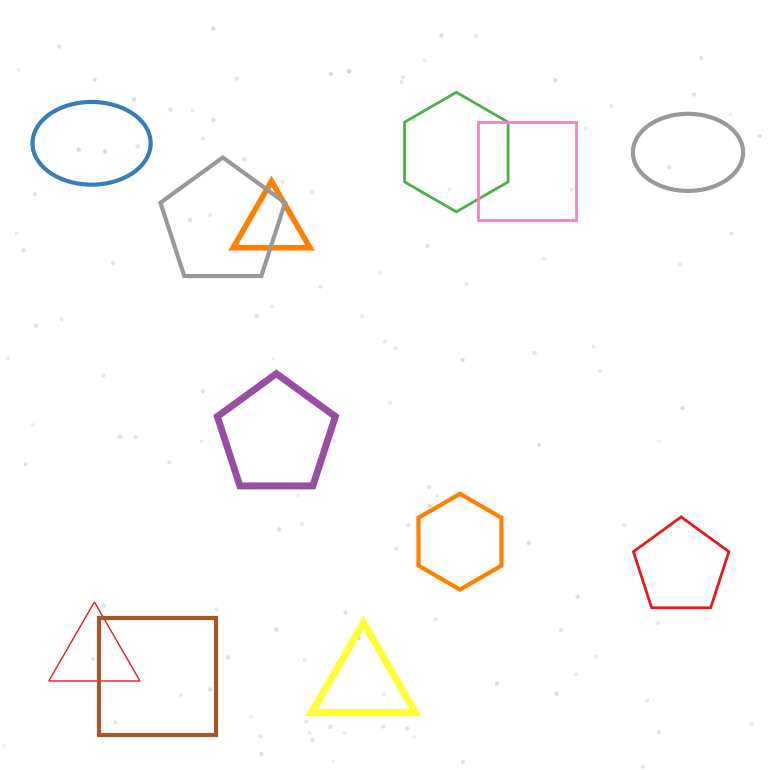[{"shape": "triangle", "thickness": 0.5, "radius": 0.34, "center": [0.123, 0.15]}, {"shape": "pentagon", "thickness": 1, "radius": 0.33, "center": [0.885, 0.263]}, {"shape": "oval", "thickness": 1.5, "radius": 0.38, "center": [0.119, 0.814]}, {"shape": "hexagon", "thickness": 1, "radius": 0.39, "center": [0.593, 0.803]}, {"shape": "pentagon", "thickness": 2.5, "radius": 0.4, "center": [0.359, 0.434]}, {"shape": "hexagon", "thickness": 1.5, "radius": 0.31, "center": [0.597, 0.296]}, {"shape": "triangle", "thickness": 2, "radius": 0.29, "center": [0.353, 0.707]}, {"shape": "triangle", "thickness": 2.5, "radius": 0.39, "center": [0.472, 0.113]}, {"shape": "square", "thickness": 1.5, "radius": 0.38, "center": [0.204, 0.121]}, {"shape": "square", "thickness": 1, "radius": 0.32, "center": [0.685, 0.778]}, {"shape": "pentagon", "thickness": 1.5, "radius": 0.43, "center": [0.289, 0.71]}, {"shape": "oval", "thickness": 1.5, "radius": 0.36, "center": [0.894, 0.802]}]